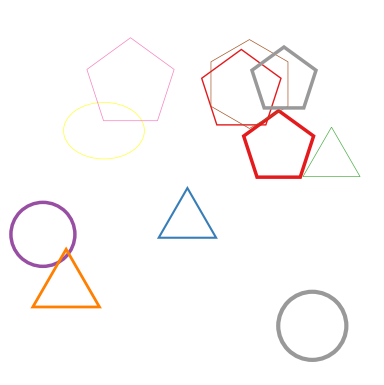[{"shape": "pentagon", "thickness": 1, "radius": 0.54, "center": [0.627, 0.763]}, {"shape": "pentagon", "thickness": 2.5, "radius": 0.48, "center": [0.724, 0.617]}, {"shape": "triangle", "thickness": 1.5, "radius": 0.43, "center": [0.487, 0.426]}, {"shape": "triangle", "thickness": 0.5, "radius": 0.43, "center": [0.861, 0.584]}, {"shape": "circle", "thickness": 2.5, "radius": 0.42, "center": [0.111, 0.391]}, {"shape": "triangle", "thickness": 2, "radius": 0.5, "center": [0.172, 0.253]}, {"shape": "oval", "thickness": 0.5, "radius": 0.52, "center": [0.27, 0.661]}, {"shape": "hexagon", "thickness": 0.5, "radius": 0.58, "center": [0.648, 0.782]}, {"shape": "pentagon", "thickness": 0.5, "radius": 0.6, "center": [0.339, 0.783]}, {"shape": "circle", "thickness": 3, "radius": 0.44, "center": [0.811, 0.154]}, {"shape": "pentagon", "thickness": 2.5, "radius": 0.44, "center": [0.738, 0.79]}]